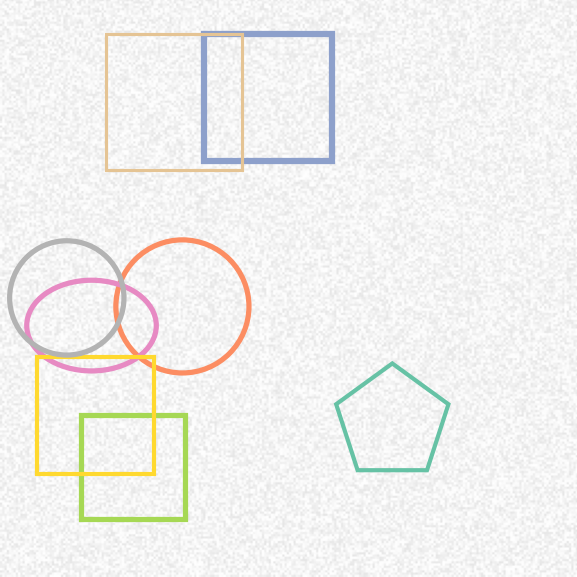[{"shape": "pentagon", "thickness": 2, "radius": 0.51, "center": [0.679, 0.268]}, {"shape": "circle", "thickness": 2.5, "radius": 0.58, "center": [0.316, 0.469]}, {"shape": "square", "thickness": 3, "radius": 0.55, "center": [0.464, 0.83]}, {"shape": "oval", "thickness": 2.5, "radius": 0.56, "center": [0.158, 0.435]}, {"shape": "square", "thickness": 2.5, "radius": 0.45, "center": [0.23, 0.191]}, {"shape": "square", "thickness": 2, "radius": 0.51, "center": [0.166, 0.28]}, {"shape": "square", "thickness": 1.5, "radius": 0.59, "center": [0.301, 0.822]}, {"shape": "circle", "thickness": 2.5, "radius": 0.49, "center": [0.116, 0.483]}]